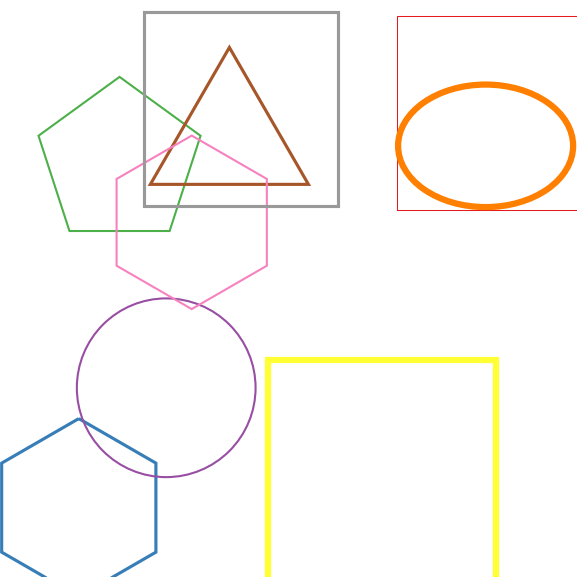[{"shape": "square", "thickness": 0.5, "radius": 0.84, "center": [0.856, 0.804]}, {"shape": "hexagon", "thickness": 1.5, "radius": 0.77, "center": [0.136, 0.12]}, {"shape": "pentagon", "thickness": 1, "radius": 0.74, "center": [0.207, 0.718]}, {"shape": "circle", "thickness": 1, "radius": 0.77, "center": [0.288, 0.328]}, {"shape": "oval", "thickness": 3, "radius": 0.76, "center": [0.841, 0.747]}, {"shape": "square", "thickness": 3, "radius": 0.98, "center": [0.661, 0.179]}, {"shape": "triangle", "thickness": 1.5, "radius": 0.79, "center": [0.397, 0.759]}, {"shape": "hexagon", "thickness": 1, "radius": 0.75, "center": [0.332, 0.614]}, {"shape": "square", "thickness": 1.5, "radius": 0.84, "center": [0.418, 0.81]}]